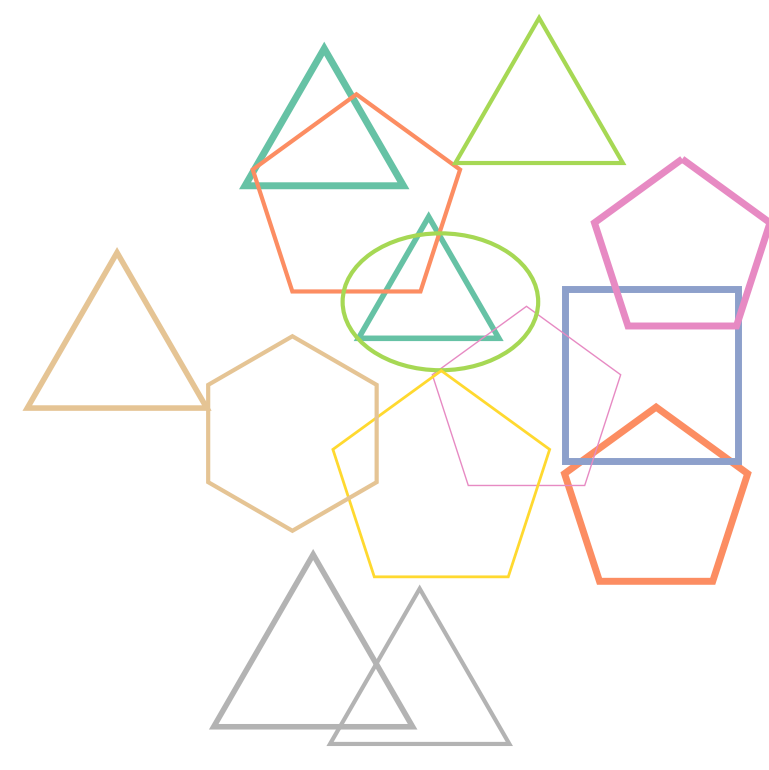[{"shape": "triangle", "thickness": 2, "radius": 0.53, "center": [0.557, 0.613]}, {"shape": "triangle", "thickness": 2.5, "radius": 0.59, "center": [0.421, 0.818]}, {"shape": "pentagon", "thickness": 2.5, "radius": 0.63, "center": [0.852, 0.346]}, {"shape": "pentagon", "thickness": 1.5, "radius": 0.71, "center": [0.463, 0.736]}, {"shape": "square", "thickness": 2.5, "radius": 0.56, "center": [0.846, 0.513]}, {"shape": "pentagon", "thickness": 0.5, "radius": 0.64, "center": [0.684, 0.474]}, {"shape": "pentagon", "thickness": 2.5, "radius": 0.6, "center": [0.886, 0.674]}, {"shape": "triangle", "thickness": 1.5, "radius": 0.63, "center": [0.7, 0.851]}, {"shape": "oval", "thickness": 1.5, "radius": 0.63, "center": [0.572, 0.608]}, {"shape": "pentagon", "thickness": 1, "radius": 0.74, "center": [0.573, 0.371]}, {"shape": "hexagon", "thickness": 1.5, "radius": 0.63, "center": [0.38, 0.437]}, {"shape": "triangle", "thickness": 2, "radius": 0.67, "center": [0.152, 0.537]}, {"shape": "triangle", "thickness": 2, "radius": 0.75, "center": [0.407, 0.131]}, {"shape": "triangle", "thickness": 1.5, "radius": 0.67, "center": [0.545, 0.101]}]